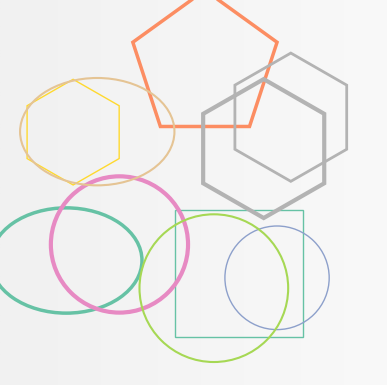[{"shape": "oval", "thickness": 2.5, "radius": 0.98, "center": [0.171, 0.323]}, {"shape": "square", "thickness": 1, "radius": 0.82, "center": [0.616, 0.29]}, {"shape": "pentagon", "thickness": 2.5, "radius": 0.98, "center": [0.529, 0.83]}, {"shape": "circle", "thickness": 1, "radius": 0.67, "center": [0.715, 0.278]}, {"shape": "circle", "thickness": 3, "radius": 0.89, "center": [0.308, 0.365]}, {"shape": "circle", "thickness": 1.5, "radius": 0.96, "center": [0.552, 0.252]}, {"shape": "hexagon", "thickness": 1, "radius": 0.69, "center": [0.189, 0.657]}, {"shape": "oval", "thickness": 1.5, "radius": 1.0, "center": [0.251, 0.658]}, {"shape": "hexagon", "thickness": 3, "radius": 0.9, "center": [0.681, 0.614]}, {"shape": "hexagon", "thickness": 2, "radius": 0.83, "center": [0.75, 0.696]}]